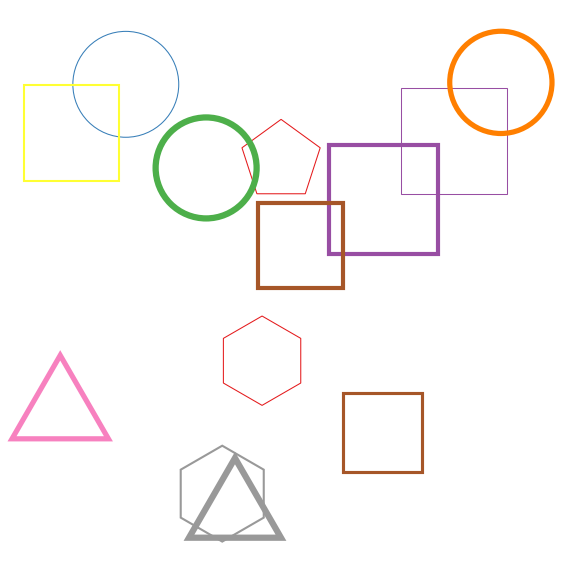[{"shape": "hexagon", "thickness": 0.5, "radius": 0.39, "center": [0.454, 0.375]}, {"shape": "pentagon", "thickness": 0.5, "radius": 0.36, "center": [0.487, 0.721]}, {"shape": "circle", "thickness": 0.5, "radius": 0.46, "center": [0.218, 0.853]}, {"shape": "circle", "thickness": 3, "radius": 0.44, "center": [0.357, 0.708]}, {"shape": "square", "thickness": 2, "radius": 0.47, "center": [0.664, 0.653]}, {"shape": "square", "thickness": 0.5, "radius": 0.46, "center": [0.786, 0.755]}, {"shape": "circle", "thickness": 2.5, "radius": 0.44, "center": [0.867, 0.856]}, {"shape": "square", "thickness": 1, "radius": 0.41, "center": [0.123, 0.769]}, {"shape": "square", "thickness": 2, "radius": 0.37, "center": [0.52, 0.574]}, {"shape": "square", "thickness": 1.5, "radius": 0.34, "center": [0.663, 0.25]}, {"shape": "triangle", "thickness": 2.5, "radius": 0.48, "center": [0.104, 0.287]}, {"shape": "hexagon", "thickness": 1, "radius": 0.42, "center": [0.385, 0.144]}, {"shape": "triangle", "thickness": 3, "radius": 0.46, "center": [0.407, 0.114]}]